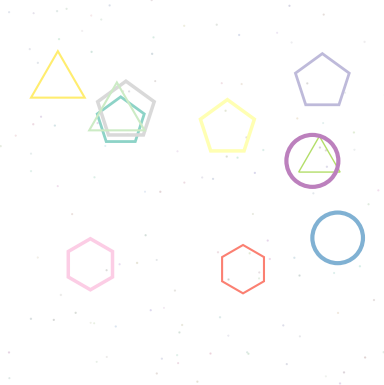[{"shape": "pentagon", "thickness": 2, "radius": 0.32, "center": [0.314, 0.684]}, {"shape": "pentagon", "thickness": 2.5, "radius": 0.37, "center": [0.591, 0.668]}, {"shape": "pentagon", "thickness": 2, "radius": 0.37, "center": [0.837, 0.787]}, {"shape": "hexagon", "thickness": 1.5, "radius": 0.31, "center": [0.631, 0.301]}, {"shape": "circle", "thickness": 3, "radius": 0.33, "center": [0.877, 0.382]}, {"shape": "triangle", "thickness": 1, "radius": 0.31, "center": [0.83, 0.584]}, {"shape": "hexagon", "thickness": 2.5, "radius": 0.33, "center": [0.235, 0.314]}, {"shape": "pentagon", "thickness": 2.5, "radius": 0.39, "center": [0.327, 0.712]}, {"shape": "circle", "thickness": 3, "radius": 0.34, "center": [0.811, 0.582]}, {"shape": "triangle", "thickness": 1.5, "radius": 0.41, "center": [0.304, 0.703]}, {"shape": "triangle", "thickness": 1.5, "radius": 0.4, "center": [0.15, 0.787]}]